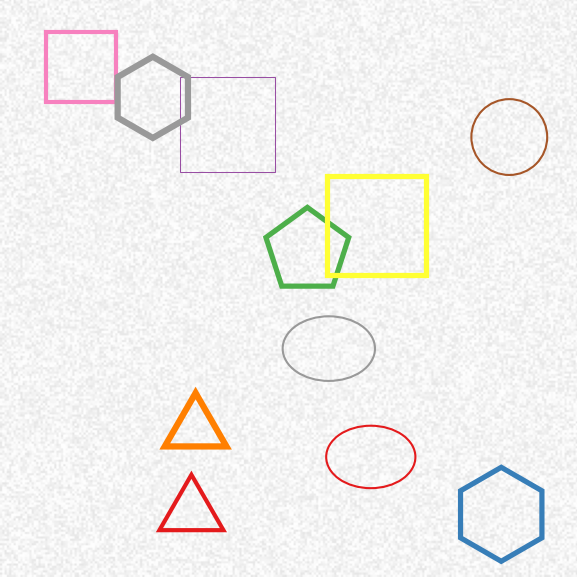[{"shape": "oval", "thickness": 1, "radius": 0.39, "center": [0.642, 0.208]}, {"shape": "triangle", "thickness": 2, "radius": 0.32, "center": [0.331, 0.113]}, {"shape": "hexagon", "thickness": 2.5, "radius": 0.41, "center": [0.868, 0.109]}, {"shape": "pentagon", "thickness": 2.5, "radius": 0.38, "center": [0.532, 0.565]}, {"shape": "square", "thickness": 0.5, "radius": 0.41, "center": [0.393, 0.783]}, {"shape": "triangle", "thickness": 3, "radius": 0.31, "center": [0.339, 0.257]}, {"shape": "square", "thickness": 2.5, "radius": 0.43, "center": [0.652, 0.609]}, {"shape": "circle", "thickness": 1, "radius": 0.33, "center": [0.882, 0.762]}, {"shape": "square", "thickness": 2, "radius": 0.3, "center": [0.14, 0.883]}, {"shape": "hexagon", "thickness": 3, "radius": 0.35, "center": [0.265, 0.831]}, {"shape": "oval", "thickness": 1, "radius": 0.4, "center": [0.569, 0.395]}]